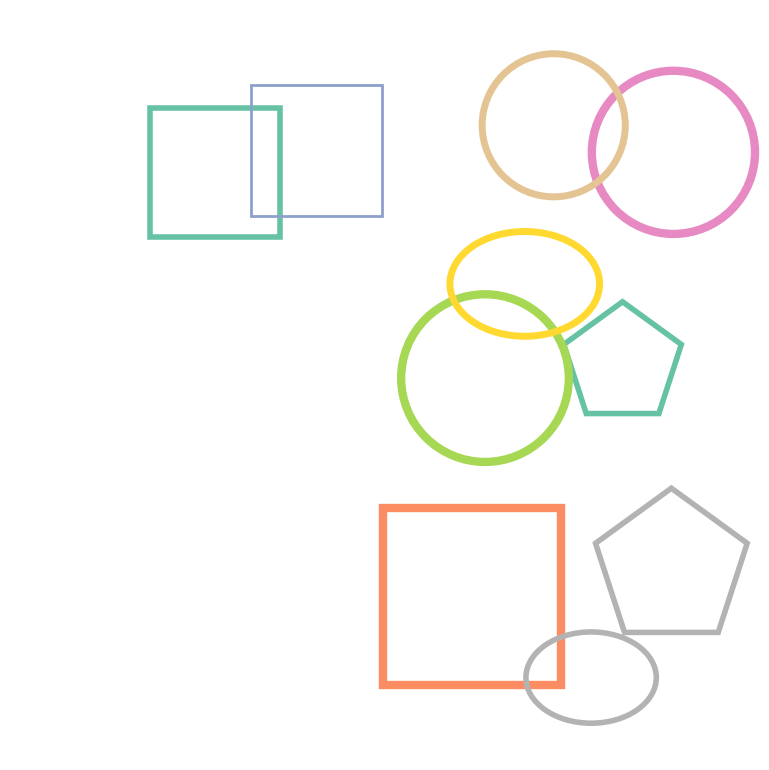[{"shape": "pentagon", "thickness": 2, "radius": 0.4, "center": [0.809, 0.528]}, {"shape": "square", "thickness": 2, "radius": 0.42, "center": [0.279, 0.776]}, {"shape": "square", "thickness": 3, "radius": 0.58, "center": [0.613, 0.225]}, {"shape": "square", "thickness": 1, "radius": 0.43, "center": [0.411, 0.805]}, {"shape": "circle", "thickness": 3, "radius": 0.53, "center": [0.875, 0.802]}, {"shape": "circle", "thickness": 3, "radius": 0.54, "center": [0.63, 0.509]}, {"shape": "oval", "thickness": 2.5, "radius": 0.49, "center": [0.681, 0.631]}, {"shape": "circle", "thickness": 2.5, "radius": 0.46, "center": [0.719, 0.837]}, {"shape": "oval", "thickness": 2, "radius": 0.42, "center": [0.768, 0.12]}, {"shape": "pentagon", "thickness": 2, "radius": 0.52, "center": [0.872, 0.262]}]